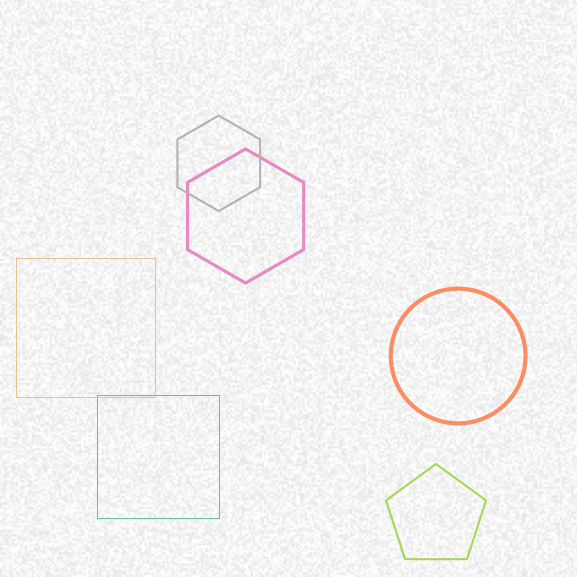[{"shape": "square", "thickness": 0.5, "radius": 0.53, "center": [0.273, 0.209]}, {"shape": "circle", "thickness": 2, "radius": 0.58, "center": [0.793, 0.383]}, {"shape": "hexagon", "thickness": 1.5, "radius": 0.58, "center": [0.425, 0.625]}, {"shape": "pentagon", "thickness": 1, "radius": 0.46, "center": [0.755, 0.105]}, {"shape": "square", "thickness": 0.5, "radius": 0.6, "center": [0.148, 0.432]}, {"shape": "hexagon", "thickness": 1, "radius": 0.41, "center": [0.379, 0.716]}]